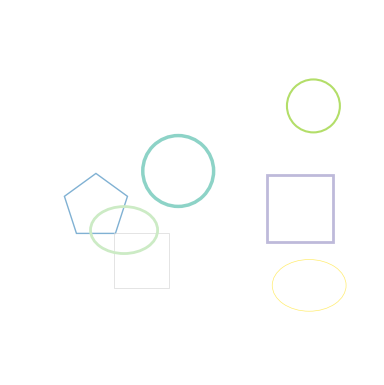[{"shape": "circle", "thickness": 2.5, "radius": 0.46, "center": [0.463, 0.556]}, {"shape": "square", "thickness": 2, "radius": 0.43, "center": [0.779, 0.458]}, {"shape": "pentagon", "thickness": 1, "radius": 0.43, "center": [0.249, 0.463]}, {"shape": "circle", "thickness": 1.5, "radius": 0.34, "center": [0.814, 0.725]}, {"shape": "square", "thickness": 0.5, "radius": 0.36, "center": [0.367, 0.323]}, {"shape": "oval", "thickness": 2, "radius": 0.44, "center": [0.322, 0.402]}, {"shape": "oval", "thickness": 0.5, "radius": 0.48, "center": [0.803, 0.259]}]